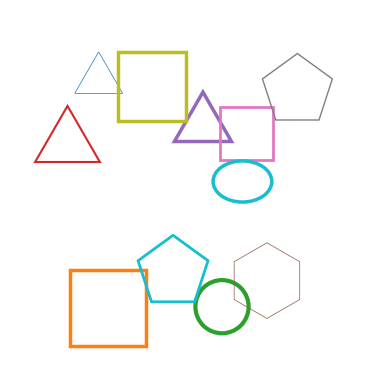[{"shape": "triangle", "thickness": 0.5, "radius": 0.36, "center": [0.256, 0.793]}, {"shape": "square", "thickness": 2.5, "radius": 0.49, "center": [0.28, 0.2]}, {"shape": "circle", "thickness": 3, "radius": 0.35, "center": [0.577, 0.203]}, {"shape": "triangle", "thickness": 1.5, "radius": 0.49, "center": [0.175, 0.628]}, {"shape": "triangle", "thickness": 2.5, "radius": 0.43, "center": [0.527, 0.675]}, {"shape": "hexagon", "thickness": 0.5, "radius": 0.49, "center": [0.693, 0.271]}, {"shape": "square", "thickness": 2, "radius": 0.34, "center": [0.639, 0.654]}, {"shape": "pentagon", "thickness": 1, "radius": 0.48, "center": [0.772, 0.766]}, {"shape": "square", "thickness": 2.5, "radius": 0.45, "center": [0.395, 0.776]}, {"shape": "oval", "thickness": 2.5, "radius": 0.38, "center": [0.63, 0.529]}, {"shape": "pentagon", "thickness": 2, "radius": 0.48, "center": [0.45, 0.293]}]